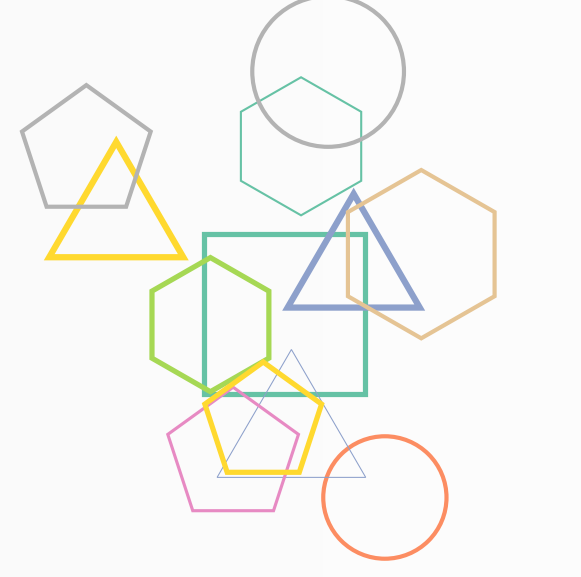[{"shape": "hexagon", "thickness": 1, "radius": 0.6, "center": [0.518, 0.746]}, {"shape": "square", "thickness": 2.5, "radius": 0.69, "center": [0.489, 0.455]}, {"shape": "circle", "thickness": 2, "radius": 0.53, "center": [0.662, 0.138]}, {"shape": "triangle", "thickness": 3, "radius": 0.66, "center": [0.608, 0.532]}, {"shape": "triangle", "thickness": 0.5, "radius": 0.74, "center": [0.501, 0.246]}, {"shape": "pentagon", "thickness": 1.5, "radius": 0.59, "center": [0.401, 0.21]}, {"shape": "hexagon", "thickness": 2.5, "radius": 0.58, "center": [0.362, 0.437]}, {"shape": "pentagon", "thickness": 2.5, "radius": 0.53, "center": [0.453, 0.267]}, {"shape": "triangle", "thickness": 3, "radius": 0.67, "center": [0.2, 0.62]}, {"shape": "hexagon", "thickness": 2, "radius": 0.73, "center": [0.725, 0.559]}, {"shape": "circle", "thickness": 2, "radius": 0.65, "center": [0.565, 0.875]}, {"shape": "pentagon", "thickness": 2, "radius": 0.58, "center": [0.149, 0.735]}]